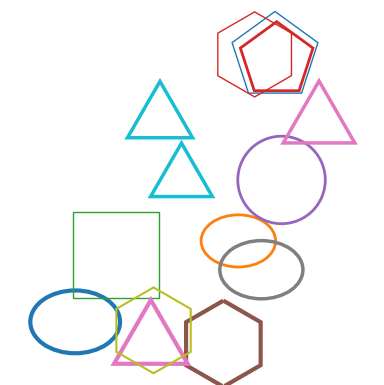[{"shape": "oval", "thickness": 3, "radius": 0.58, "center": [0.195, 0.164]}, {"shape": "pentagon", "thickness": 1, "radius": 0.59, "center": [0.714, 0.853]}, {"shape": "oval", "thickness": 2, "radius": 0.48, "center": [0.619, 0.374]}, {"shape": "square", "thickness": 1, "radius": 0.56, "center": [0.302, 0.339]}, {"shape": "pentagon", "thickness": 2, "radius": 0.5, "center": [0.719, 0.845]}, {"shape": "hexagon", "thickness": 1, "radius": 0.55, "center": [0.661, 0.859]}, {"shape": "circle", "thickness": 2, "radius": 0.57, "center": [0.731, 0.533]}, {"shape": "hexagon", "thickness": 3, "radius": 0.56, "center": [0.58, 0.107]}, {"shape": "triangle", "thickness": 3, "radius": 0.55, "center": [0.392, 0.11]}, {"shape": "triangle", "thickness": 2.5, "radius": 0.54, "center": [0.829, 0.682]}, {"shape": "oval", "thickness": 2.5, "radius": 0.54, "center": [0.679, 0.299]}, {"shape": "hexagon", "thickness": 1.5, "radius": 0.56, "center": [0.399, 0.142]}, {"shape": "triangle", "thickness": 2.5, "radius": 0.49, "center": [0.416, 0.691]}, {"shape": "triangle", "thickness": 2.5, "radius": 0.46, "center": [0.471, 0.536]}]